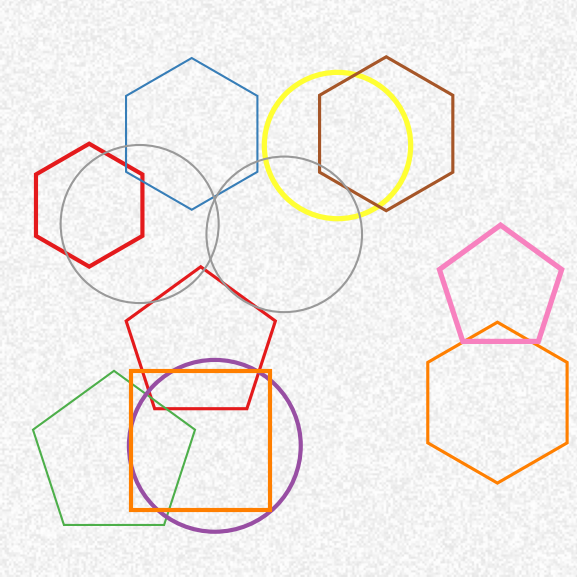[{"shape": "hexagon", "thickness": 2, "radius": 0.53, "center": [0.154, 0.644]}, {"shape": "pentagon", "thickness": 1.5, "radius": 0.68, "center": [0.348, 0.401]}, {"shape": "hexagon", "thickness": 1, "radius": 0.66, "center": [0.332, 0.767]}, {"shape": "pentagon", "thickness": 1, "radius": 0.74, "center": [0.197, 0.209]}, {"shape": "circle", "thickness": 2, "radius": 0.74, "center": [0.372, 0.227]}, {"shape": "hexagon", "thickness": 1.5, "radius": 0.7, "center": [0.861, 0.302]}, {"shape": "square", "thickness": 2, "radius": 0.6, "center": [0.347, 0.236]}, {"shape": "circle", "thickness": 2.5, "radius": 0.63, "center": [0.584, 0.747]}, {"shape": "hexagon", "thickness": 1.5, "radius": 0.67, "center": [0.669, 0.768]}, {"shape": "pentagon", "thickness": 2.5, "radius": 0.56, "center": [0.867, 0.498]}, {"shape": "circle", "thickness": 1, "radius": 0.68, "center": [0.242, 0.611]}, {"shape": "circle", "thickness": 1, "radius": 0.67, "center": [0.492, 0.593]}]